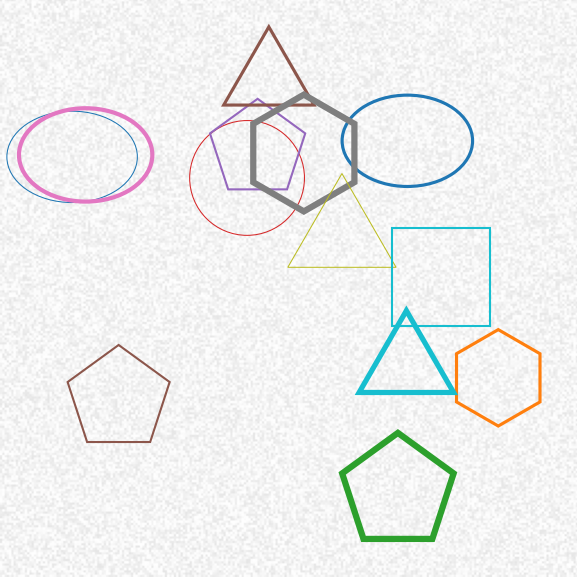[{"shape": "oval", "thickness": 0.5, "radius": 0.56, "center": [0.125, 0.728]}, {"shape": "oval", "thickness": 1.5, "radius": 0.56, "center": [0.705, 0.755]}, {"shape": "hexagon", "thickness": 1.5, "radius": 0.42, "center": [0.863, 0.345]}, {"shape": "pentagon", "thickness": 3, "radius": 0.51, "center": [0.689, 0.148]}, {"shape": "circle", "thickness": 0.5, "radius": 0.5, "center": [0.428, 0.691]}, {"shape": "pentagon", "thickness": 1, "radius": 0.43, "center": [0.446, 0.741]}, {"shape": "triangle", "thickness": 1.5, "radius": 0.45, "center": [0.466, 0.862]}, {"shape": "pentagon", "thickness": 1, "radius": 0.46, "center": [0.205, 0.309]}, {"shape": "oval", "thickness": 2, "radius": 0.58, "center": [0.148, 0.731]}, {"shape": "hexagon", "thickness": 3, "radius": 0.51, "center": [0.526, 0.734]}, {"shape": "triangle", "thickness": 0.5, "radius": 0.54, "center": [0.592, 0.59]}, {"shape": "triangle", "thickness": 2.5, "radius": 0.47, "center": [0.704, 0.367]}, {"shape": "square", "thickness": 1, "radius": 0.42, "center": [0.763, 0.519]}]